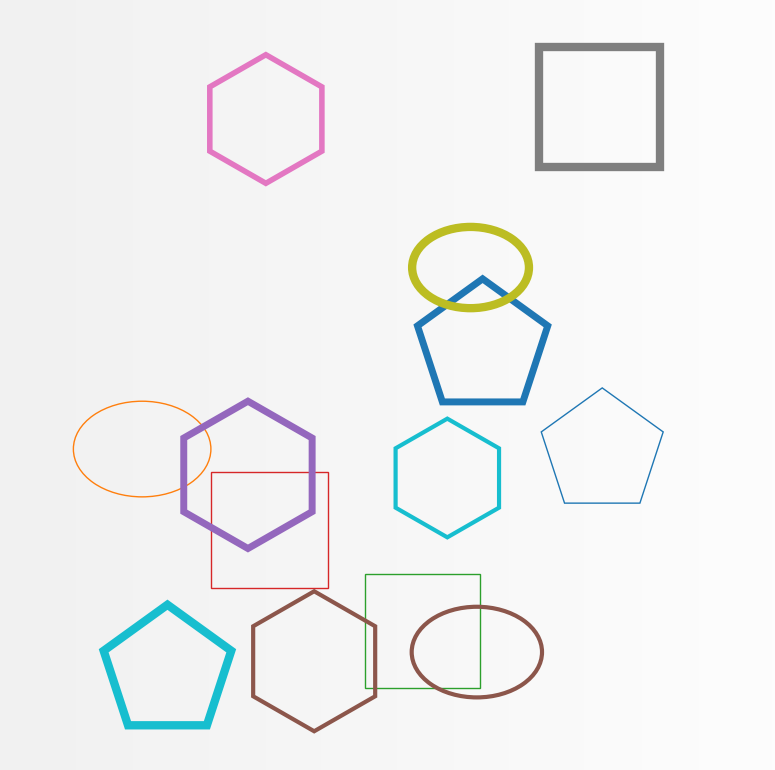[{"shape": "pentagon", "thickness": 2.5, "radius": 0.44, "center": [0.623, 0.55]}, {"shape": "pentagon", "thickness": 0.5, "radius": 0.41, "center": [0.777, 0.413]}, {"shape": "oval", "thickness": 0.5, "radius": 0.44, "center": [0.183, 0.417]}, {"shape": "square", "thickness": 0.5, "radius": 0.37, "center": [0.545, 0.181]}, {"shape": "square", "thickness": 0.5, "radius": 0.38, "center": [0.347, 0.312]}, {"shape": "hexagon", "thickness": 2.5, "radius": 0.48, "center": [0.32, 0.383]}, {"shape": "oval", "thickness": 1.5, "radius": 0.42, "center": [0.615, 0.153]}, {"shape": "hexagon", "thickness": 1.5, "radius": 0.45, "center": [0.405, 0.141]}, {"shape": "hexagon", "thickness": 2, "radius": 0.42, "center": [0.343, 0.845]}, {"shape": "square", "thickness": 3, "radius": 0.39, "center": [0.773, 0.861]}, {"shape": "oval", "thickness": 3, "radius": 0.38, "center": [0.607, 0.653]}, {"shape": "pentagon", "thickness": 3, "radius": 0.43, "center": [0.216, 0.128]}, {"shape": "hexagon", "thickness": 1.5, "radius": 0.39, "center": [0.577, 0.379]}]